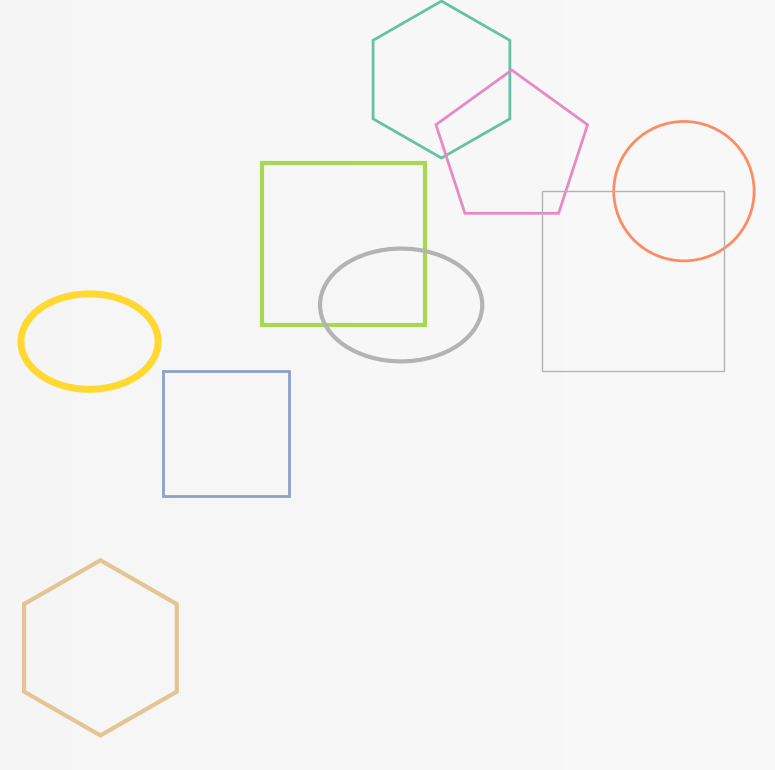[{"shape": "hexagon", "thickness": 1, "radius": 0.51, "center": [0.57, 0.897]}, {"shape": "circle", "thickness": 1, "radius": 0.45, "center": [0.882, 0.752]}, {"shape": "square", "thickness": 1, "radius": 0.41, "center": [0.292, 0.437]}, {"shape": "pentagon", "thickness": 1, "radius": 0.51, "center": [0.66, 0.806]}, {"shape": "square", "thickness": 1.5, "radius": 0.53, "center": [0.443, 0.683]}, {"shape": "oval", "thickness": 2.5, "radius": 0.44, "center": [0.116, 0.556]}, {"shape": "hexagon", "thickness": 1.5, "radius": 0.57, "center": [0.13, 0.159]}, {"shape": "square", "thickness": 0.5, "radius": 0.59, "center": [0.817, 0.635]}, {"shape": "oval", "thickness": 1.5, "radius": 0.52, "center": [0.518, 0.604]}]